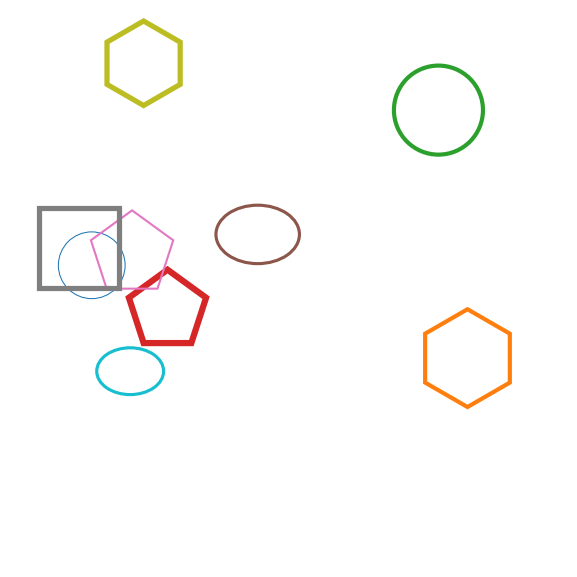[{"shape": "circle", "thickness": 0.5, "radius": 0.29, "center": [0.159, 0.54]}, {"shape": "hexagon", "thickness": 2, "radius": 0.42, "center": [0.809, 0.379]}, {"shape": "circle", "thickness": 2, "radius": 0.39, "center": [0.759, 0.808]}, {"shape": "pentagon", "thickness": 3, "radius": 0.35, "center": [0.29, 0.462]}, {"shape": "oval", "thickness": 1.5, "radius": 0.36, "center": [0.446, 0.593]}, {"shape": "pentagon", "thickness": 1, "radius": 0.37, "center": [0.229, 0.56]}, {"shape": "square", "thickness": 2.5, "radius": 0.35, "center": [0.137, 0.569]}, {"shape": "hexagon", "thickness": 2.5, "radius": 0.37, "center": [0.249, 0.89]}, {"shape": "oval", "thickness": 1.5, "radius": 0.29, "center": [0.225, 0.356]}]